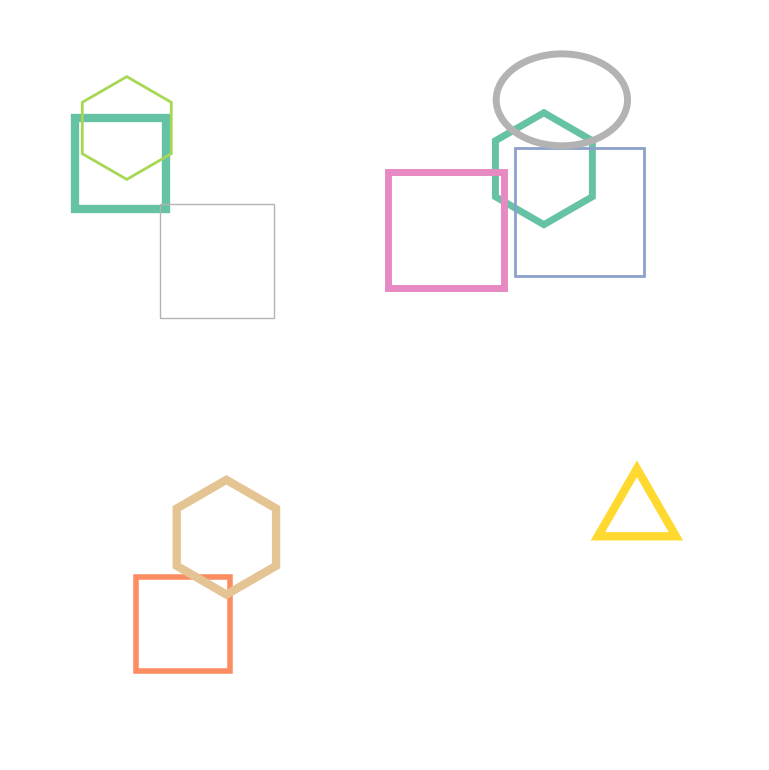[{"shape": "hexagon", "thickness": 2.5, "radius": 0.36, "center": [0.706, 0.781]}, {"shape": "square", "thickness": 3, "radius": 0.3, "center": [0.156, 0.788]}, {"shape": "square", "thickness": 2, "radius": 0.31, "center": [0.238, 0.19]}, {"shape": "square", "thickness": 1, "radius": 0.42, "center": [0.752, 0.725]}, {"shape": "square", "thickness": 2.5, "radius": 0.38, "center": [0.579, 0.702]}, {"shape": "hexagon", "thickness": 1, "radius": 0.33, "center": [0.165, 0.834]}, {"shape": "triangle", "thickness": 3, "radius": 0.29, "center": [0.827, 0.333]}, {"shape": "hexagon", "thickness": 3, "radius": 0.37, "center": [0.294, 0.302]}, {"shape": "oval", "thickness": 2.5, "radius": 0.43, "center": [0.73, 0.87]}, {"shape": "square", "thickness": 0.5, "radius": 0.37, "center": [0.282, 0.661]}]